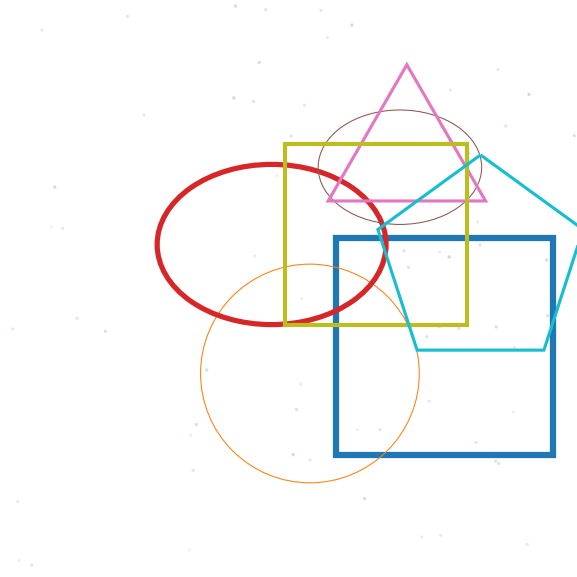[{"shape": "square", "thickness": 3, "radius": 0.94, "center": [0.77, 0.399]}, {"shape": "circle", "thickness": 0.5, "radius": 0.95, "center": [0.537, 0.352]}, {"shape": "oval", "thickness": 2.5, "radius": 0.99, "center": [0.47, 0.576]}, {"shape": "oval", "thickness": 0.5, "radius": 0.71, "center": [0.692, 0.71]}, {"shape": "triangle", "thickness": 1.5, "radius": 0.79, "center": [0.705, 0.73]}, {"shape": "square", "thickness": 2, "radius": 0.79, "center": [0.65, 0.593]}, {"shape": "pentagon", "thickness": 1.5, "radius": 0.93, "center": [0.832, 0.544]}]